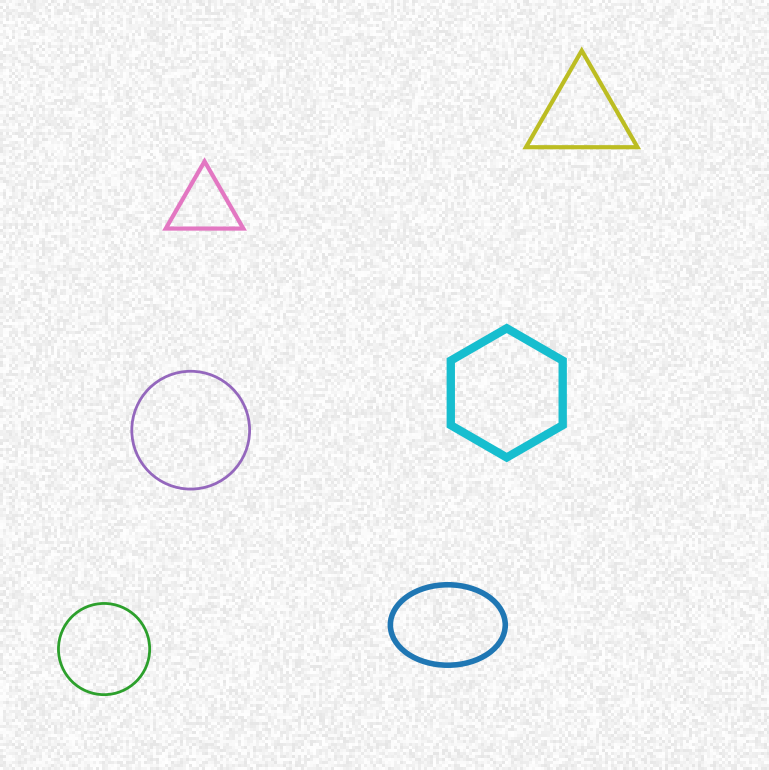[{"shape": "oval", "thickness": 2, "radius": 0.37, "center": [0.582, 0.188]}, {"shape": "circle", "thickness": 1, "radius": 0.3, "center": [0.135, 0.157]}, {"shape": "circle", "thickness": 1, "radius": 0.38, "center": [0.248, 0.441]}, {"shape": "triangle", "thickness": 1.5, "radius": 0.29, "center": [0.266, 0.732]}, {"shape": "triangle", "thickness": 1.5, "radius": 0.42, "center": [0.756, 0.851]}, {"shape": "hexagon", "thickness": 3, "radius": 0.42, "center": [0.658, 0.49]}]